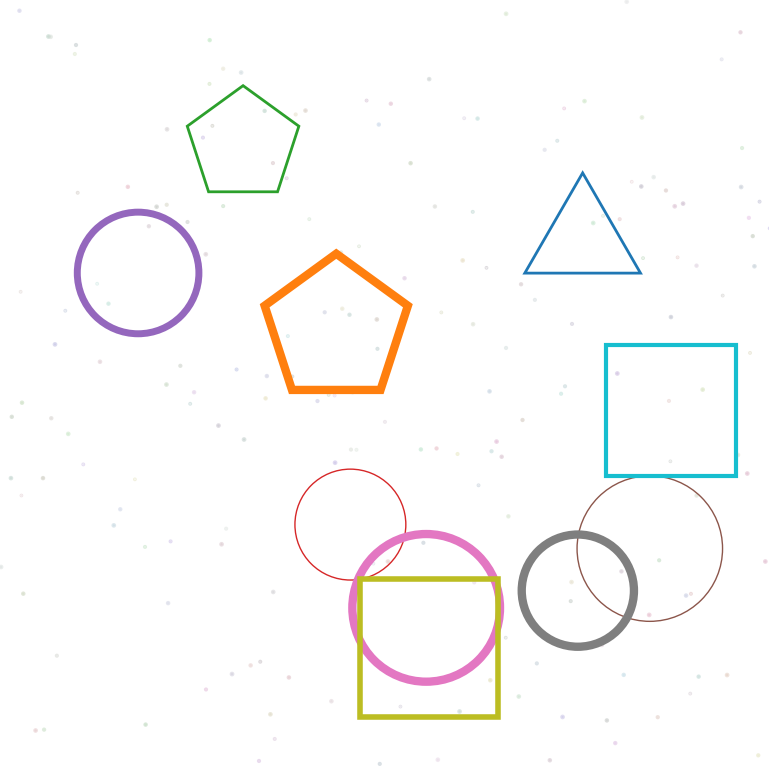[{"shape": "triangle", "thickness": 1, "radius": 0.43, "center": [0.757, 0.689]}, {"shape": "pentagon", "thickness": 3, "radius": 0.49, "center": [0.437, 0.573]}, {"shape": "pentagon", "thickness": 1, "radius": 0.38, "center": [0.316, 0.813]}, {"shape": "circle", "thickness": 0.5, "radius": 0.36, "center": [0.455, 0.319]}, {"shape": "circle", "thickness": 2.5, "radius": 0.39, "center": [0.179, 0.646]}, {"shape": "circle", "thickness": 0.5, "radius": 0.47, "center": [0.844, 0.288]}, {"shape": "circle", "thickness": 3, "radius": 0.48, "center": [0.553, 0.211]}, {"shape": "circle", "thickness": 3, "radius": 0.36, "center": [0.75, 0.233]}, {"shape": "square", "thickness": 2, "radius": 0.45, "center": [0.558, 0.158]}, {"shape": "square", "thickness": 1.5, "radius": 0.42, "center": [0.871, 0.467]}]